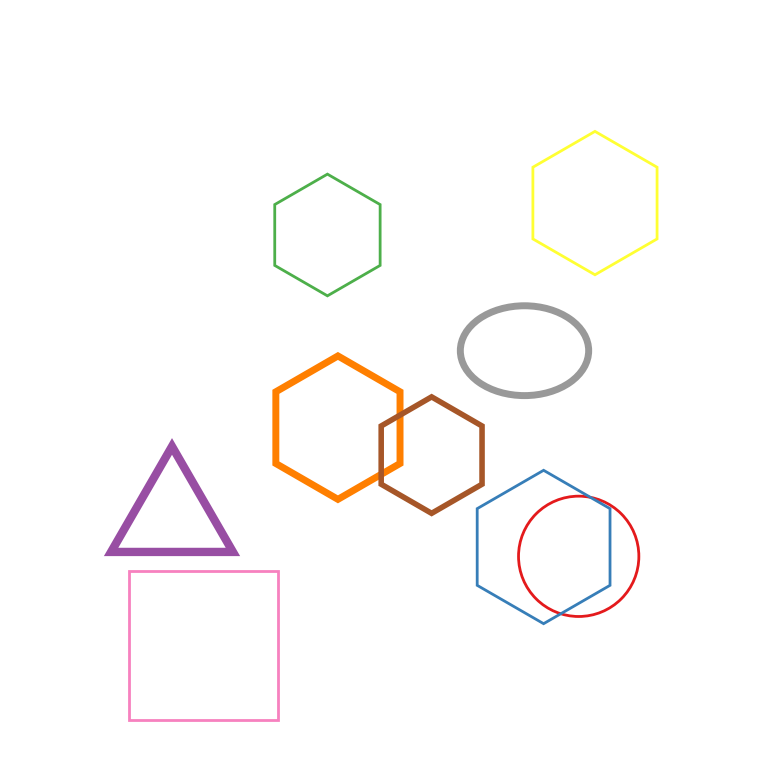[{"shape": "circle", "thickness": 1, "radius": 0.39, "center": [0.752, 0.277]}, {"shape": "hexagon", "thickness": 1, "radius": 0.5, "center": [0.706, 0.29]}, {"shape": "hexagon", "thickness": 1, "radius": 0.4, "center": [0.425, 0.695]}, {"shape": "triangle", "thickness": 3, "radius": 0.46, "center": [0.223, 0.329]}, {"shape": "hexagon", "thickness": 2.5, "radius": 0.47, "center": [0.439, 0.445]}, {"shape": "hexagon", "thickness": 1, "radius": 0.47, "center": [0.773, 0.736]}, {"shape": "hexagon", "thickness": 2, "radius": 0.38, "center": [0.561, 0.409]}, {"shape": "square", "thickness": 1, "radius": 0.48, "center": [0.264, 0.162]}, {"shape": "oval", "thickness": 2.5, "radius": 0.42, "center": [0.681, 0.545]}]